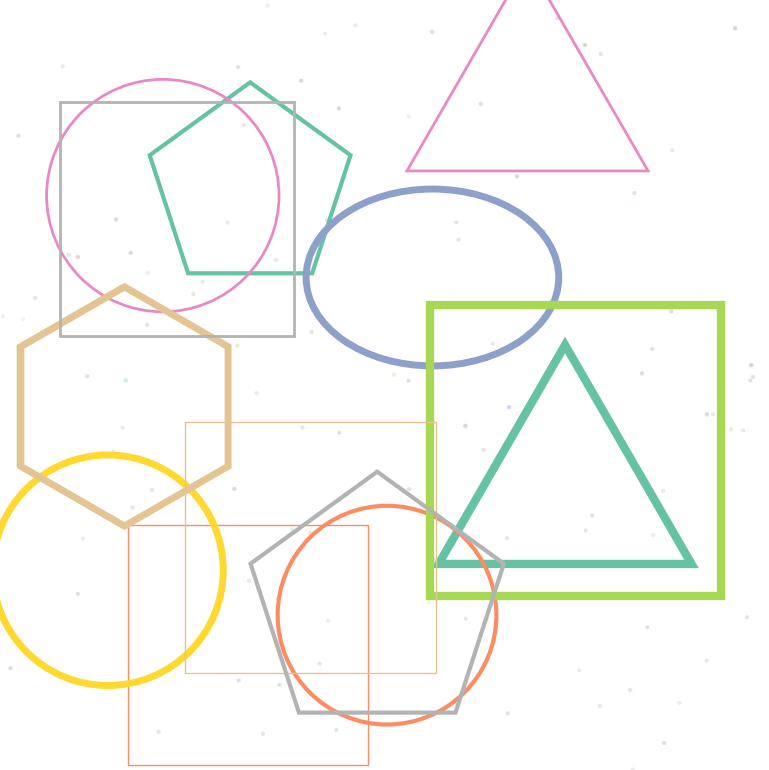[{"shape": "pentagon", "thickness": 1.5, "radius": 0.69, "center": [0.325, 0.756]}, {"shape": "triangle", "thickness": 3, "radius": 0.95, "center": [0.734, 0.362]}, {"shape": "circle", "thickness": 1.5, "radius": 0.71, "center": [0.503, 0.201]}, {"shape": "square", "thickness": 0.5, "radius": 0.78, "center": [0.322, 0.162]}, {"shape": "oval", "thickness": 2.5, "radius": 0.82, "center": [0.562, 0.64]}, {"shape": "triangle", "thickness": 1, "radius": 0.9, "center": [0.685, 0.868]}, {"shape": "circle", "thickness": 1, "radius": 0.75, "center": [0.211, 0.746]}, {"shape": "hexagon", "thickness": 0.5, "radius": 0.79, "center": [0.159, 0.472]}, {"shape": "square", "thickness": 3, "radius": 0.94, "center": [0.748, 0.416]}, {"shape": "circle", "thickness": 2.5, "radius": 0.75, "center": [0.14, 0.259]}, {"shape": "square", "thickness": 0.5, "radius": 0.81, "center": [0.404, 0.288]}, {"shape": "hexagon", "thickness": 2.5, "radius": 0.78, "center": [0.162, 0.472]}, {"shape": "pentagon", "thickness": 1.5, "radius": 0.86, "center": [0.49, 0.214]}, {"shape": "square", "thickness": 1, "radius": 0.76, "center": [0.23, 0.716]}]